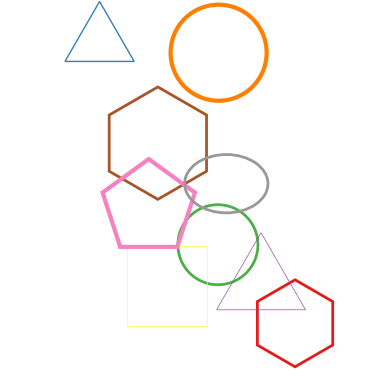[{"shape": "hexagon", "thickness": 2, "radius": 0.56, "center": [0.766, 0.16]}, {"shape": "triangle", "thickness": 1, "radius": 0.52, "center": [0.259, 0.892]}, {"shape": "circle", "thickness": 2, "radius": 0.52, "center": [0.566, 0.364]}, {"shape": "triangle", "thickness": 0.5, "radius": 0.67, "center": [0.678, 0.262]}, {"shape": "circle", "thickness": 3, "radius": 0.62, "center": [0.568, 0.863]}, {"shape": "square", "thickness": 0.5, "radius": 0.52, "center": [0.434, 0.257]}, {"shape": "hexagon", "thickness": 2, "radius": 0.73, "center": [0.41, 0.628]}, {"shape": "pentagon", "thickness": 3, "radius": 0.63, "center": [0.386, 0.461]}, {"shape": "oval", "thickness": 2, "radius": 0.54, "center": [0.588, 0.523]}]